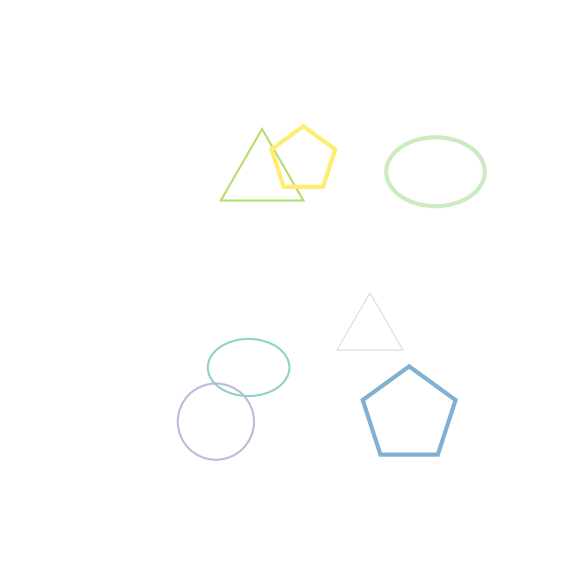[{"shape": "oval", "thickness": 1, "radius": 0.35, "center": [0.43, 0.363]}, {"shape": "circle", "thickness": 1, "radius": 0.33, "center": [0.374, 0.269]}, {"shape": "pentagon", "thickness": 2, "radius": 0.42, "center": [0.708, 0.28]}, {"shape": "triangle", "thickness": 1, "radius": 0.41, "center": [0.454, 0.693]}, {"shape": "triangle", "thickness": 0.5, "radius": 0.33, "center": [0.641, 0.426]}, {"shape": "oval", "thickness": 2, "radius": 0.43, "center": [0.754, 0.702]}, {"shape": "pentagon", "thickness": 2, "radius": 0.29, "center": [0.525, 0.723]}]